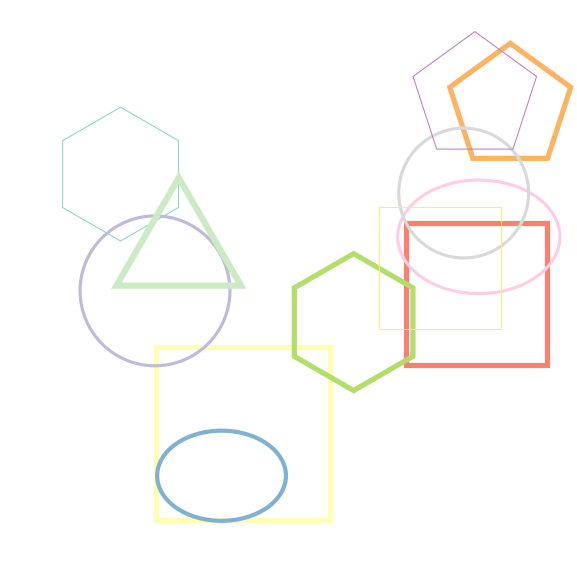[{"shape": "hexagon", "thickness": 0.5, "radius": 0.58, "center": [0.209, 0.698]}, {"shape": "square", "thickness": 2.5, "radius": 0.75, "center": [0.421, 0.248]}, {"shape": "circle", "thickness": 1.5, "radius": 0.65, "center": [0.268, 0.495]}, {"shape": "square", "thickness": 2.5, "radius": 0.61, "center": [0.825, 0.489]}, {"shape": "oval", "thickness": 2, "radius": 0.56, "center": [0.384, 0.175]}, {"shape": "pentagon", "thickness": 2.5, "radius": 0.55, "center": [0.884, 0.814]}, {"shape": "hexagon", "thickness": 2.5, "radius": 0.59, "center": [0.612, 0.441]}, {"shape": "oval", "thickness": 1.5, "radius": 0.7, "center": [0.829, 0.589]}, {"shape": "circle", "thickness": 1.5, "radius": 0.56, "center": [0.803, 0.665]}, {"shape": "pentagon", "thickness": 0.5, "radius": 0.56, "center": [0.822, 0.832]}, {"shape": "triangle", "thickness": 3, "radius": 0.62, "center": [0.309, 0.567]}, {"shape": "square", "thickness": 0.5, "radius": 0.52, "center": [0.762, 0.535]}]